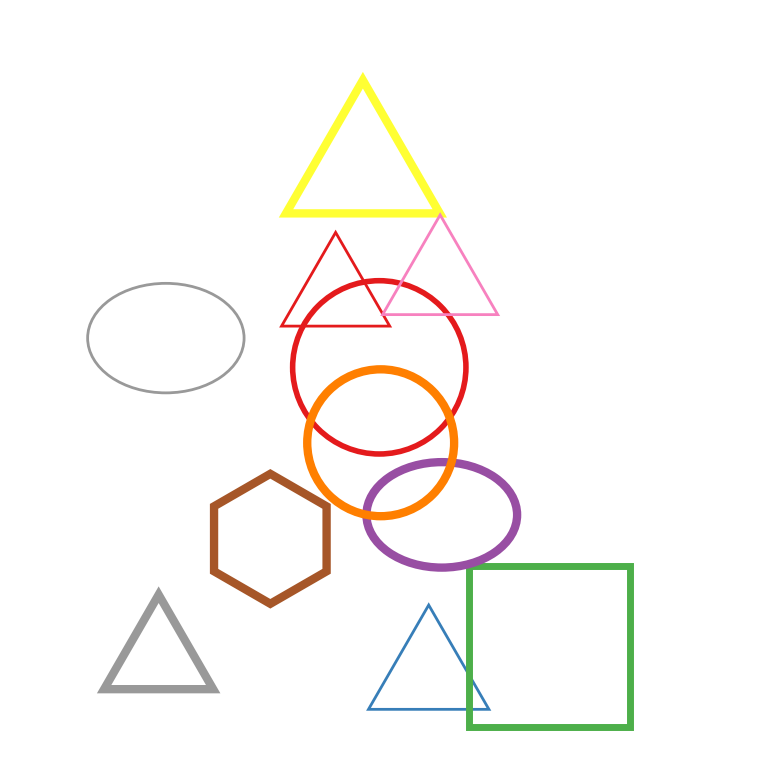[{"shape": "triangle", "thickness": 1, "radius": 0.41, "center": [0.436, 0.617]}, {"shape": "circle", "thickness": 2, "radius": 0.56, "center": [0.493, 0.523]}, {"shape": "triangle", "thickness": 1, "radius": 0.45, "center": [0.557, 0.124]}, {"shape": "square", "thickness": 2.5, "radius": 0.52, "center": [0.714, 0.16]}, {"shape": "oval", "thickness": 3, "radius": 0.49, "center": [0.574, 0.331]}, {"shape": "circle", "thickness": 3, "radius": 0.48, "center": [0.494, 0.425]}, {"shape": "triangle", "thickness": 3, "radius": 0.58, "center": [0.471, 0.781]}, {"shape": "hexagon", "thickness": 3, "radius": 0.42, "center": [0.351, 0.3]}, {"shape": "triangle", "thickness": 1, "radius": 0.43, "center": [0.572, 0.635]}, {"shape": "triangle", "thickness": 3, "radius": 0.41, "center": [0.206, 0.146]}, {"shape": "oval", "thickness": 1, "radius": 0.51, "center": [0.215, 0.561]}]